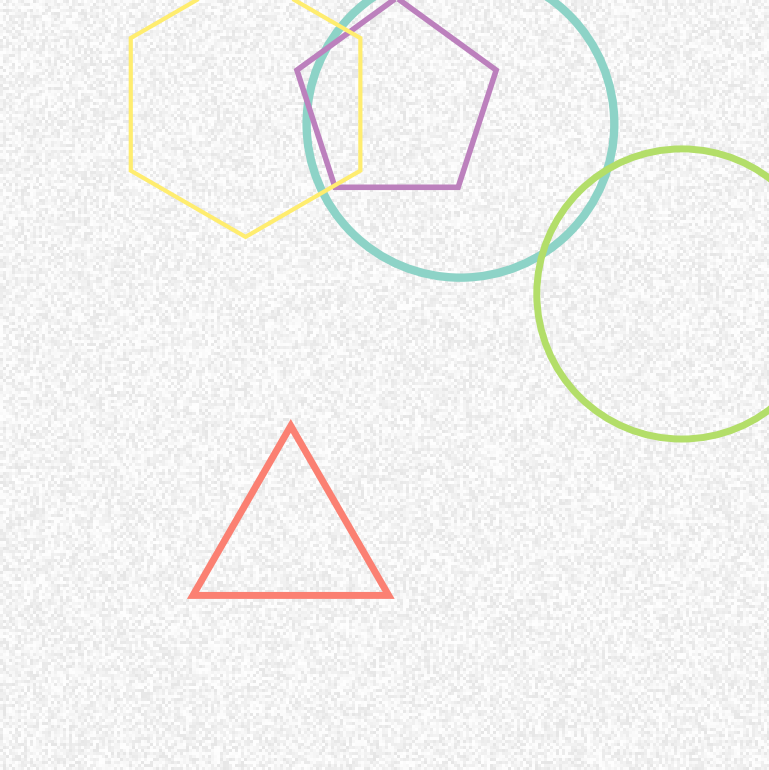[{"shape": "circle", "thickness": 3, "radius": 1.0, "center": [0.598, 0.839]}, {"shape": "triangle", "thickness": 2.5, "radius": 0.73, "center": [0.378, 0.3]}, {"shape": "circle", "thickness": 2.5, "radius": 0.94, "center": [0.886, 0.618]}, {"shape": "pentagon", "thickness": 2, "radius": 0.68, "center": [0.515, 0.867]}, {"shape": "hexagon", "thickness": 1.5, "radius": 0.86, "center": [0.319, 0.864]}]